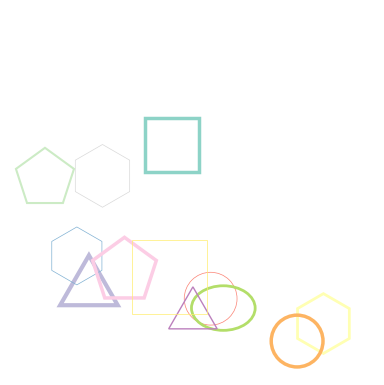[{"shape": "square", "thickness": 2.5, "radius": 0.35, "center": [0.448, 0.623]}, {"shape": "hexagon", "thickness": 2, "radius": 0.39, "center": [0.84, 0.16]}, {"shape": "triangle", "thickness": 3, "radius": 0.43, "center": [0.231, 0.25]}, {"shape": "circle", "thickness": 0.5, "radius": 0.34, "center": [0.547, 0.224]}, {"shape": "hexagon", "thickness": 0.5, "radius": 0.38, "center": [0.2, 0.335]}, {"shape": "circle", "thickness": 2.5, "radius": 0.34, "center": [0.772, 0.114]}, {"shape": "oval", "thickness": 2, "radius": 0.41, "center": [0.58, 0.2]}, {"shape": "pentagon", "thickness": 2.5, "radius": 0.44, "center": [0.323, 0.297]}, {"shape": "hexagon", "thickness": 0.5, "radius": 0.41, "center": [0.266, 0.543]}, {"shape": "triangle", "thickness": 1, "radius": 0.36, "center": [0.501, 0.182]}, {"shape": "pentagon", "thickness": 1.5, "radius": 0.4, "center": [0.117, 0.537]}, {"shape": "square", "thickness": 0.5, "radius": 0.49, "center": [0.441, 0.28]}]